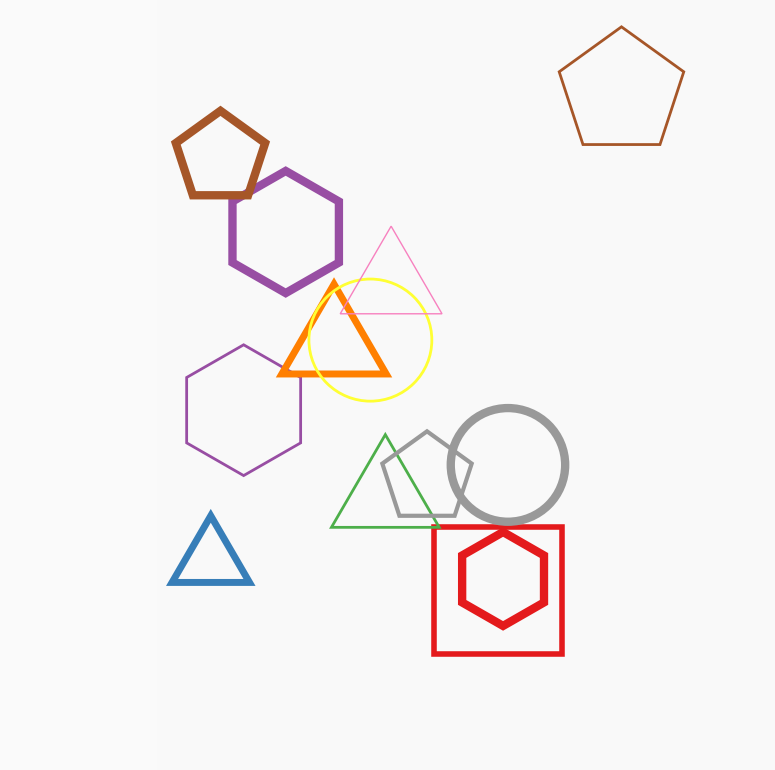[{"shape": "square", "thickness": 2, "radius": 0.41, "center": [0.643, 0.233]}, {"shape": "hexagon", "thickness": 3, "radius": 0.3, "center": [0.649, 0.248]}, {"shape": "triangle", "thickness": 2.5, "radius": 0.29, "center": [0.272, 0.272]}, {"shape": "triangle", "thickness": 1, "radius": 0.4, "center": [0.497, 0.355]}, {"shape": "hexagon", "thickness": 3, "radius": 0.4, "center": [0.369, 0.699]}, {"shape": "hexagon", "thickness": 1, "radius": 0.42, "center": [0.314, 0.467]}, {"shape": "triangle", "thickness": 2.5, "radius": 0.39, "center": [0.431, 0.553]}, {"shape": "circle", "thickness": 1, "radius": 0.4, "center": [0.478, 0.558]}, {"shape": "pentagon", "thickness": 1, "radius": 0.42, "center": [0.802, 0.881]}, {"shape": "pentagon", "thickness": 3, "radius": 0.3, "center": [0.284, 0.795]}, {"shape": "triangle", "thickness": 0.5, "radius": 0.38, "center": [0.505, 0.63]}, {"shape": "circle", "thickness": 3, "radius": 0.37, "center": [0.655, 0.396]}, {"shape": "pentagon", "thickness": 1.5, "radius": 0.3, "center": [0.551, 0.379]}]